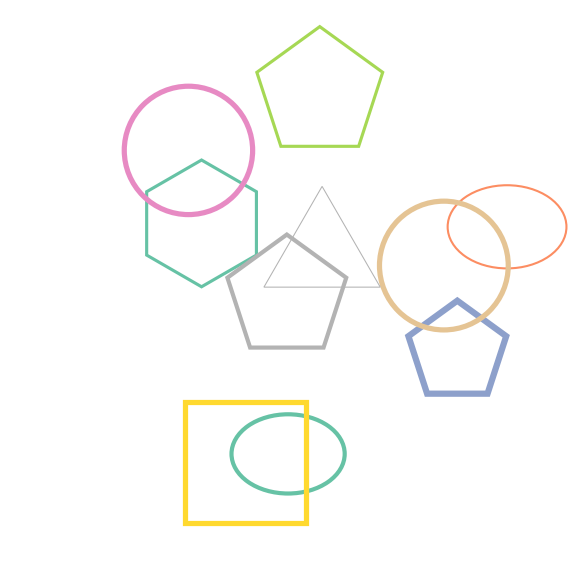[{"shape": "hexagon", "thickness": 1.5, "radius": 0.55, "center": [0.349, 0.612]}, {"shape": "oval", "thickness": 2, "radius": 0.49, "center": [0.499, 0.213]}, {"shape": "oval", "thickness": 1, "radius": 0.51, "center": [0.878, 0.606]}, {"shape": "pentagon", "thickness": 3, "radius": 0.45, "center": [0.792, 0.389]}, {"shape": "circle", "thickness": 2.5, "radius": 0.56, "center": [0.326, 0.739]}, {"shape": "pentagon", "thickness": 1.5, "radius": 0.57, "center": [0.554, 0.838]}, {"shape": "square", "thickness": 2.5, "radius": 0.52, "center": [0.425, 0.199]}, {"shape": "circle", "thickness": 2.5, "radius": 0.56, "center": [0.769, 0.539]}, {"shape": "pentagon", "thickness": 2, "radius": 0.54, "center": [0.497, 0.485]}, {"shape": "triangle", "thickness": 0.5, "radius": 0.58, "center": [0.558, 0.56]}]